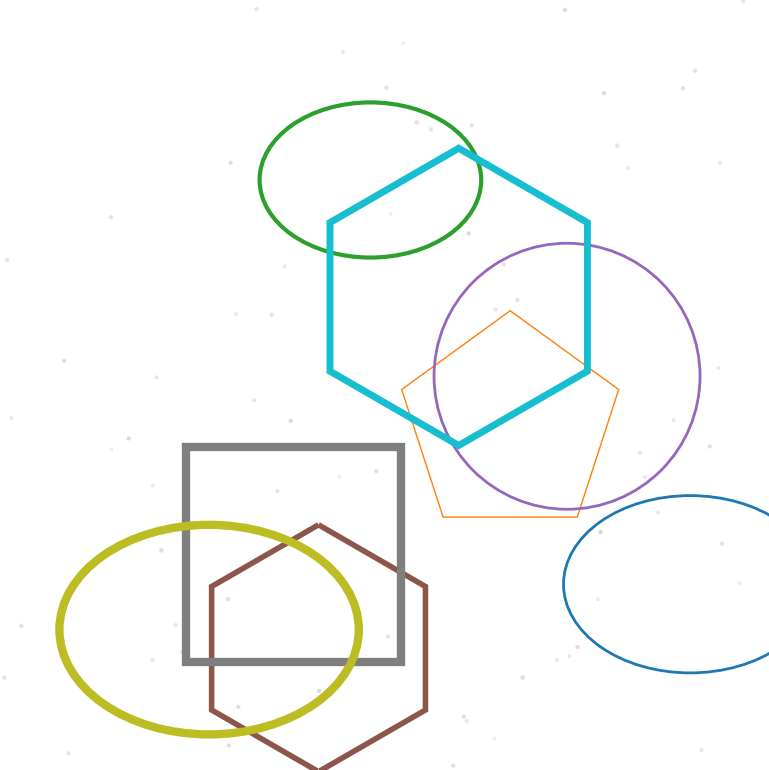[{"shape": "oval", "thickness": 1, "radius": 0.82, "center": [0.896, 0.241]}, {"shape": "pentagon", "thickness": 0.5, "radius": 0.74, "center": [0.663, 0.448]}, {"shape": "oval", "thickness": 1.5, "radius": 0.72, "center": [0.481, 0.766]}, {"shape": "circle", "thickness": 1, "radius": 0.86, "center": [0.736, 0.511]}, {"shape": "hexagon", "thickness": 2, "radius": 0.8, "center": [0.414, 0.158]}, {"shape": "square", "thickness": 3, "radius": 0.7, "center": [0.381, 0.28]}, {"shape": "oval", "thickness": 3, "radius": 0.97, "center": [0.272, 0.182]}, {"shape": "hexagon", "thickness": 2.5, "radius": 0.97, "center": [0.596, 0.614]}]